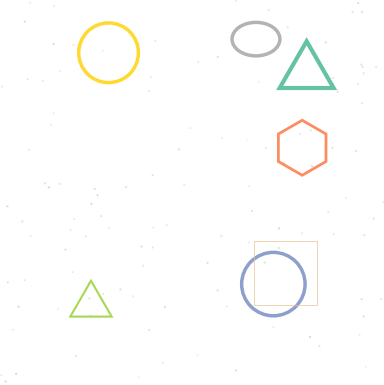[{"shape": "triangle", "thickness": 3, "radius": 0.4, "center": [0.796, 0.812]}, {"shape": "hexagon", "thickness": 2, "radius": 0.36, "center": [0.785, 0.616]}, {"shape": "circle", "thickness": 2.5, "radius": 0.41, "center": [0.71, 0.262]}, {"shape": "triangle", "thickness": 1.5, "radius": 0.31, "center": [0.236, 0.209]}, {"shape": "circle", "thickness": 2.5, "radius": 0.39, "center": [0.282, 0.863]}, {"shape": "square", "thickness": 0.5, "radius": 0.41, "center": [0.742, 0.29]}, {"shape": "oval", "thickness": 2.5, "radius": 0.31, "center": [0.665, 0.898]}]